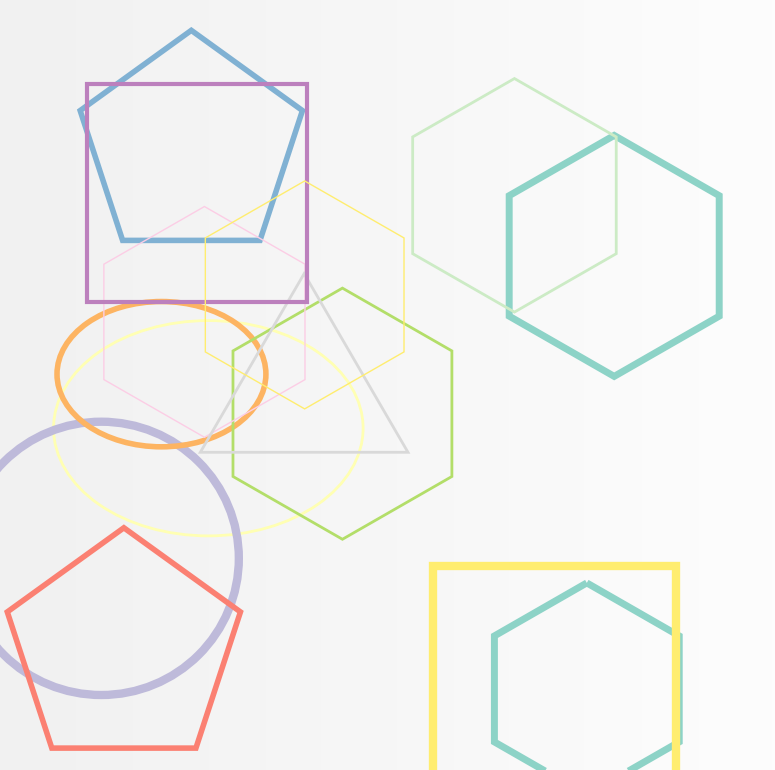[{"shape": "hexagon", "thickness": 2.5, "radius": 0.78, "center": [0.793, 0.668]}, {"shape": "hexagon", "thickness": 2.5, "radius": 0.69, "center": [0.757, 0.105]}, {"shape": "oval", "thickness": 1, "radius": 1.0, "center": [0.269, 0.444]}, {"shape": "circle", "thickness": 3, "radius": 0.89, "center": [0.131, 0.275]}, {"shape": "pentagon", "thickness": 2, "radius": 0.79, "center": [0.16, 0.156]}, {"shape": "pentagon", "thickness": 2, "radius": 0.75, "center": [0.247, 0.81]}, {"shape": "oval", "thickness": 2, "radius": 0.67, "center": [0.208, 0.514]}, {"shape": "hexagon", "thickness": 1, "radius": 0.82, "center": [0.442, 0.463]}, {"shape": "hexagon", "thickness": 0.5, "radius": 0.75, "center": [0.264, 0.582]}, {"shape": "triangle", "thickness": 1, "radius": 0.77, "center": [0.392, 0.49]}, {"shape": "square", "thickness": 1.5, "radius": 0.71, "center": [0.254, 0.75]}, {"shape": "hexagon", "thickness": 1, "radius": 0.76, "center": [0.664, 0.746]}, {"shape": "hexagon", "thickness": 0.5, "radius": 0.74, "center": [0.393, 0.617]}, {"shape": "square", "thickness": 3, "radius": 0.79, "center": [0.716, 0.108]}]